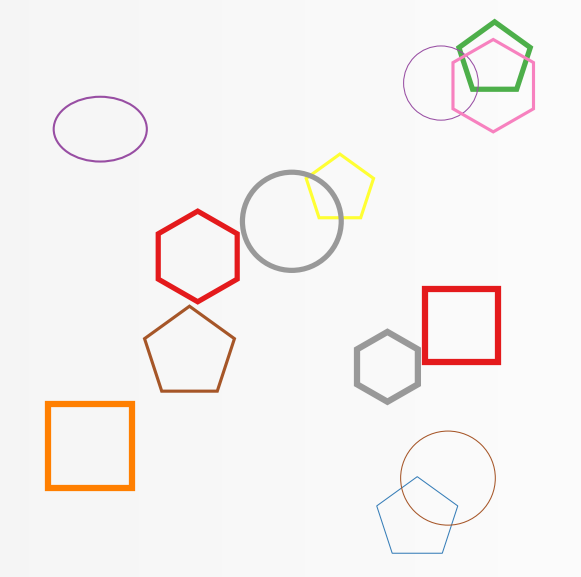[{"shape": "square", "thickness": 3, "radius": 0.32, "center": [0.794, 0.436]}, {"shape": "hexagon", "thickness": 2.5, "radius": 0.39, "center": [0.34, 0.555]}, {"shape": "pentagon", "thickness": 0.5, "radius": 0.37, "center": [0.718, 0.1]}, {"shape": "pentagon", "thickness": 2.5, "radius": 0.32, "center": [0.851, 0.897]}, {"shape": "oval", "thickness": 1, "radius": 0.4, "center": [0.172, 0.775]}, {"shape": "circle", "thickness": 0.5, "radius": 0.32, "center": [0.759, 0.855]}, {"shape": "square", "thickness": 3, "radius": 0.36, "center": [0.154, 0.227]}, {"shape": "pentagon", "thickness": 1.5, "radius": 0.3, "center": [0.585, 0.671]}, {"shape": "pentagon", "thickness": 1.5, "radius": 0.41, "center": [0.326, 0.388]}, {"shape": "circle", "thickness": 0.5, "radius": 0.41, "center": [0.771, 0.171]}, {"shape": "hexagon", "thickness": 1.5, "radius": 0.4, "center": [0.849, 0.851]}, {"shape": "circle", "thickness": 2.5, "radius": 0.42, "center": [0.502, 0.616]}, {"shape": "hexagon", "thickness": 3, "radius": 0.3, "center": [0.667, 0.364]}]